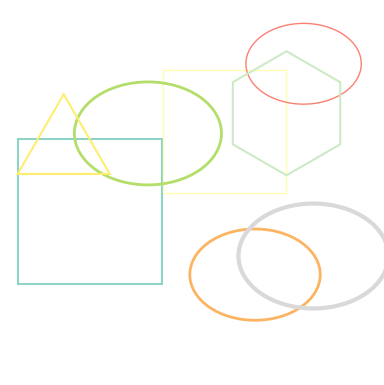[{"shape": "square", "thickness": 1.5, "radius": 0.94, "center": [0.234, 0.45]}, {"shape": "square", "thickness": 1, "radius": 0.8, "center": [0.584, 0.657]}, {"shape": "oval", "thickness": 1, "radius": 0.75, "center": [0.789, 0.834]}, {"shape": "oval", "thickness": 2, "radius": 0.85, "center": [0.662, 0.287]}, {"shape": "oval", "thickness": 2, "radius": 0.96, "center": [0.384, 0.654]}, {"shape": "oval", "thickness": 3, "radius": 0.97, "center": [0.814, 0.335]}, {"shape": "hexagon", "thickness": 1.5, "radius": 0.81, "center": [0.744, 0.706]}, {"shape": "triangle", "thickness": 1.5, "radius": 0.69, "center": [0.165, 0.617]}]